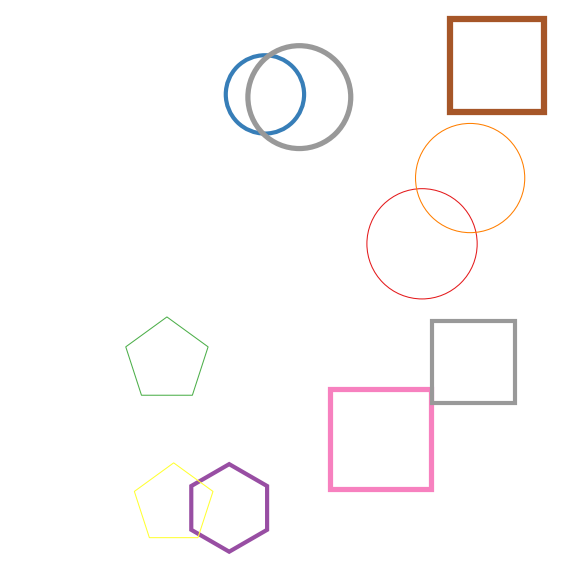[{"shape": "circle", "thickness": 0.5, "radius": 0.48, "center": [0.731, 0.577]}, {"shape": "circle", "thickness": 2, "radius": 0.34, "center": [0.459, 0.836]}, {"shape": "pentagon", "thickness": 0.5, "radius": 0.37, "center": [0.289, 0.375]}, {"shape": "hexagon", "thickness": 2, "radius": 0.38, "center": [0.397, 0.12]}, {"shape": "circle", "thickness": 0.5, "radius": 0.47, "center": [0.814, 0.691]}, {"shape": "pentagon", "thickness": 0.5, "radius": 0.36, "center": [0.301, 0.126]}, {"shape": "square", "thickness": 3, "radius": 0.4, "center": [0.861, 0.886]}, {"shape": "square", "thickness": 2.5, "radius": 0.44, "center": [0.659, 0.239]}, {"shape": "square", "thickness": 2, "radius": 0.36, "center": [0.82, 0.372]}, {"shape": "circle", "thickness": 2.5, "radius": 0.45, "center": [0.518, 0.831]}]